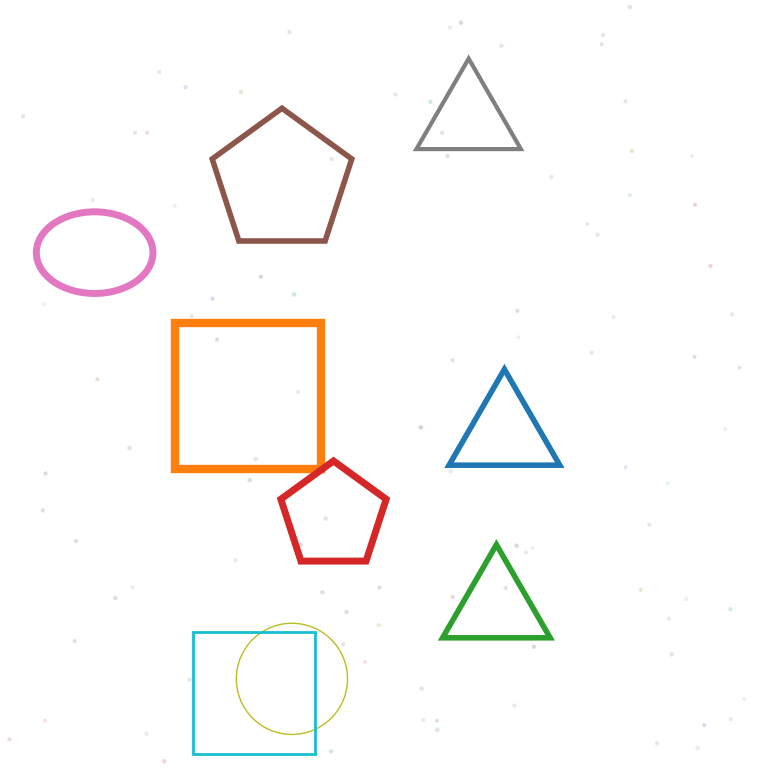[{"shape": "triangle", "thickness": 2, "radius": 0.42, "center": [0.655, 0.437]}, {"shape": "square", "thickness": 3, "radius": 0.47, "center": [0.322, 0.486]}, {"shape": "triangle", "thickness": 2, "radius": 0.4, "center": [0.645, 0.212]}, {"shape": "pentagon", "thickness": 2.5, "radius": 0.36, "center": [0.433, 0.329]}, {"shape": "pentagon", "thickness": 2, "radius": 0.48, "center": [0.366, 0.764]}, {"shape": "oval", "thickness": 2.5, "radius": 0.38, "center": [0.123, 0.672]}, {"shape": "triangle", "thickness": 1.5, "radius": 0.39, "center": [0.609, 0.846]}, {"shape": "circle", "thickness": 0.5, "radius": 0.36, "center": [0.379, 0.118]}, {"shape": "square", "thickness": 1, "radius": 0.4, "center": [0.33, 0.1]}]